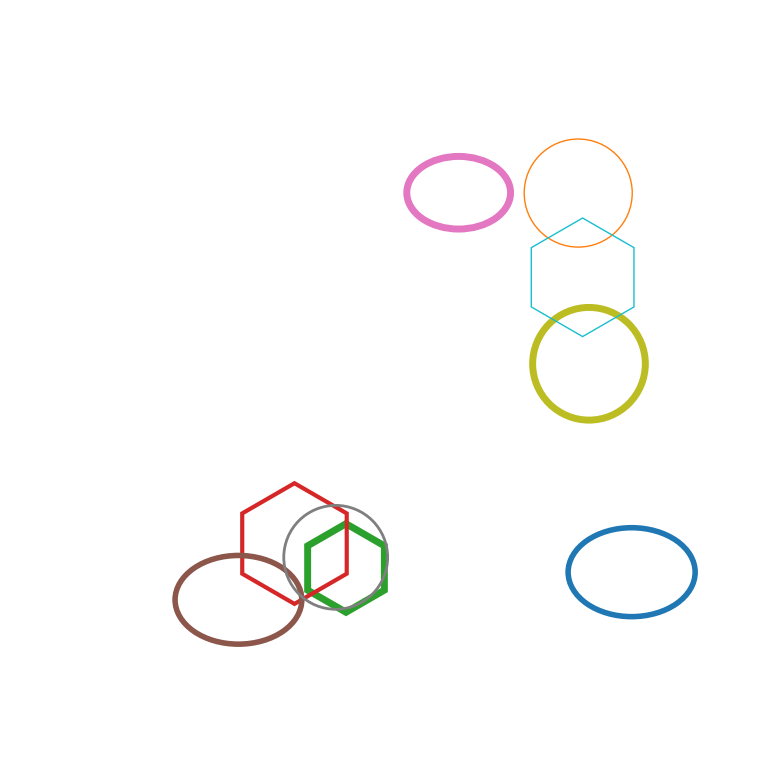[{"shape": "oval", "thickness": 2, "radius": 0.41, "center": [0.82, 0.257]}, {"shape": "circle", "thickness": 0.5, "radius": 0.35, "center": [0.751, 0.749]}, {"shape": "hexagon", "thickness": 2.5, "radius": 0.29, "center": [0.449, 0.262]}, {"shape": "hexagon", "thickness": 1.5, "radius": 0.39, "center": [0.382, 0.294]}, {"shape": "oval", "thickness": 2, "radius": 0.41, "center": [0.31, 0.221]}, {"shape": "oval", "thickness": 2.5, "radius": 0.34, "center": [0.596, 0.75]}, {"shape": "circle", "thickness": 1, "radius": 0.34, "center": [0.436, 0.276]}, {"shape": "circle", "thickness": 2.5, "radius": 0.37, "center": [0.765, 0.528]}, {"shape": "hexagon", "thickness": 0.5, "radius": 0.38, "center": [0.757, 0.64]}]